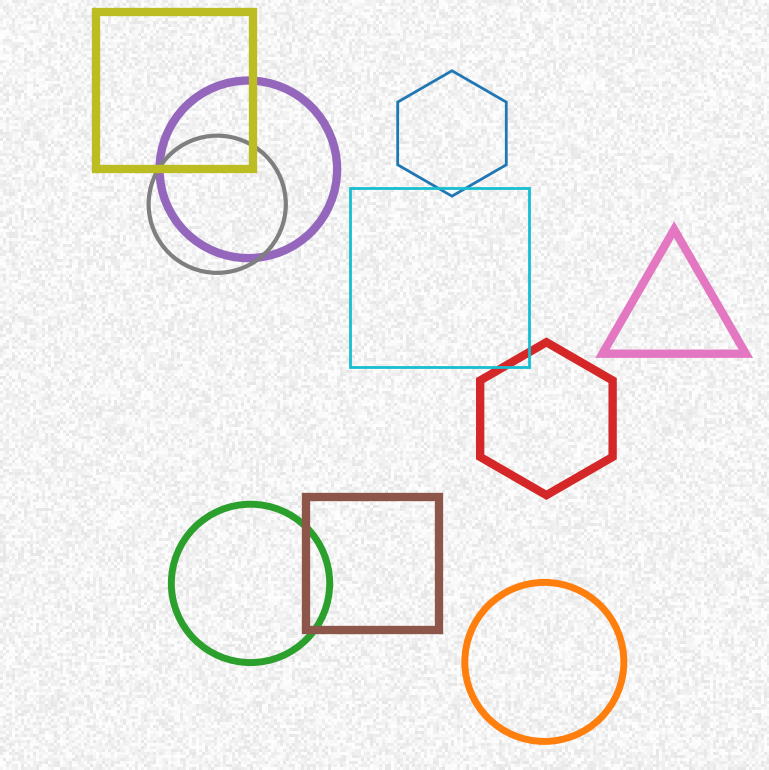[{"shape": "hexagon", "thickness": 1, "radius": 0.41, "center": [0.587, 0.827]}, {"shape": "circle", "thickness": 2.5, "radius": 0.52, "center": [0.707, 0.14]}, {"shape": "circle", "thickness": 2.5, "radius": 0.51, "center": [0.325, 0.242]}, {"shape": "hexagon", "thickness": 3, "radius": 0.5, "center": [0.71, 0.456]}, {"shape": "circle", "thickness": 3, "radius": 0.58, "center": [0.322, 0.78]}, {"shape": "square", "thickness": 3, "radius": 0.43, "center": [0.484, 0.268]}, {"shape": "triangle", "thickness": 3, "radius": 0.54, "center": [0.876, 0.594]}, {"shape": "circle", "thickness": 1.5, "radius": 0.45, "center": [0.282, 0.735]}, {"shape": "square", "thickness": 3, "radius": 0.51, "center": [0.227, 0.883]}, {"shape": "square", "thickness": 1, "radius": 0.58, "center": [0.571, 0.64]}]